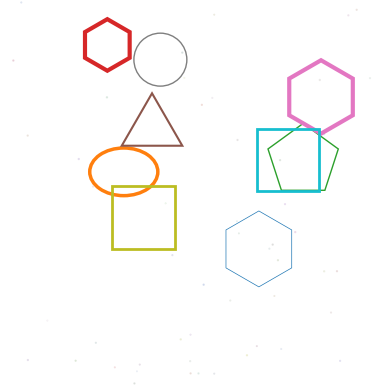[{"shape": "hexagon", "thickness": 0.5, "radius": 0.49, "center": [0.672, 0.353]}, {"shape": "oval", "thickness": 2.5, "radius": 0.44, "center": [0.322, 0.554]}, {"shape": "pentagon", "thickness": 1, "radius": 0.48, "center": [0.787, 0.583]}, {"shape": "hexagon", "thickness": 3, "radius": 0.33, "center": [0.279, 0.883]}, {"shape": "triangle", "thickness": 1.5, "radius": 0.45, "center": [0.395, 0.667]}, {"shape": "hexagon", "thickness": 3, "radius": 0.48, "center": [0.834, 0.748]}, {"shape": "circle", "thickness": 1, "radius": 0.34, "center": [0.417, 0.845]}, {"shape": "square", "thickness": 2, "radius": 0.41, "center": [0.372, 0.435]}, {"shape": "square", "thickness": 2, "radius": 0.4, "center": [0.747, 0.584]}]